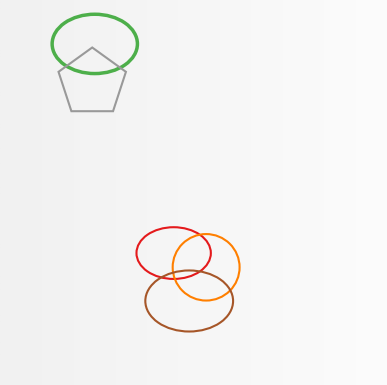[{"shape": "oval", "thickness": 1.5, "radius": 0.48, "center": [0.448, 0.343]}, {"shape": "oval", "thickness": 2.5, "radius": 0.55, "center": [0.245, 0.886]}, {"shape": "circle", "thickness": 1.5, "radius": 0.43, "center": [0.532, 0.306]}, {"shape": "oval", "thickness": 1.5, "radius": 0.57, "center": [0.488, 0.218]}, {"shape": "pentagon", "thickness": 1.5, "radius": 0.46, "center": [0.238, 0.785]}]